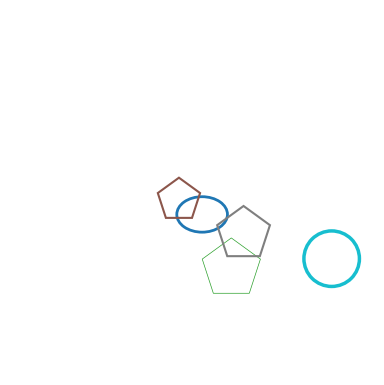[{"shape": "oval", "thickness": 2, "radius": 0.33, "center": [0.525, 0.443]}, {"shape": "pentagon", "thickness": 0.5, "radius": 0.4, "center": [0.601, 0.302]}, {"shape": "pentagon", "thickness": 1.5, "radius": 0.29, "center": [0.465, 0.481]}, {"shape": "pentagon", "thickness": 1.5, "radius": 0.36, "center": [0.633, 0.393]}, {"shape": "circle", "thickness": 2.5, "radius": 0.36, "center": [0.861, 0.328]}]